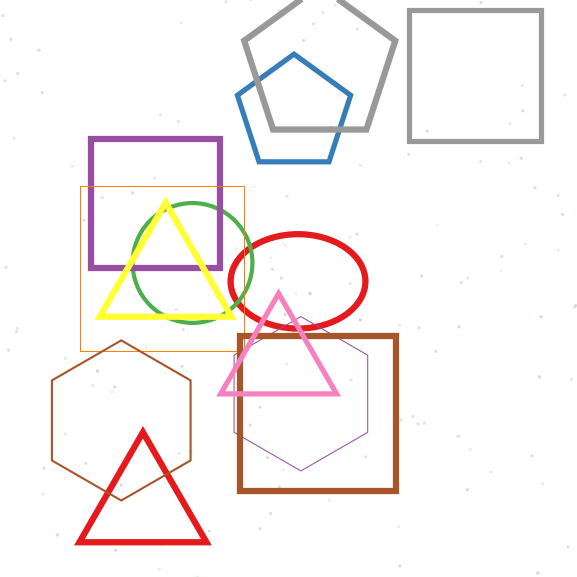[{"shape": "oval", "thickness": 3, "radius": 0.58, "center": [0.516, 0.512]}, {"shape": "triangle", "thickness": 3, "radius": 0.63, "center": [0.248, 0.124]}, {"shape": "pentagon", "thickness": 2.5, "radius": 0.52, "center": [0.509, 0.802]}, {"shape": "circle", "thickness": 2, "radius": 0.52, "center": [0.333, 0.544]}, {"shape": "hexagon", "thickness": 0.5, "radius": 0.67, "center": [0.521, 0.317]}, {"shape": "square", "thickness": 3, "radius": 0.56, "center": [0.269, 0.646]}, {"shape": "square", "thickness": 0.5, "radius": 0.71, "center": [0.281, 0.534]}, {"shape": "triangle", "thickness": 3, "radius": 0.66, "center": [0.287, 0.517]}, {"shape": "square", "thickness": 3, "radius": 0.67, "center": [0.551, 0.283]}, {"shape": "hexagon", "thickness": 1, "radius": 0.69, "center": [0.21, 0.271]}, {"shape": "triangle", "thickness": 2.5, "radius": 0.58, "center": [0.483, 0.375]}, {"shape": "pentagon", "thickness": 3, "radius": 0.69, "center": [0.554, 0.886]}, {"shape": "square", "thickness": 2.5, "radius": 0.57, "center": [0.823, 0.868]}]